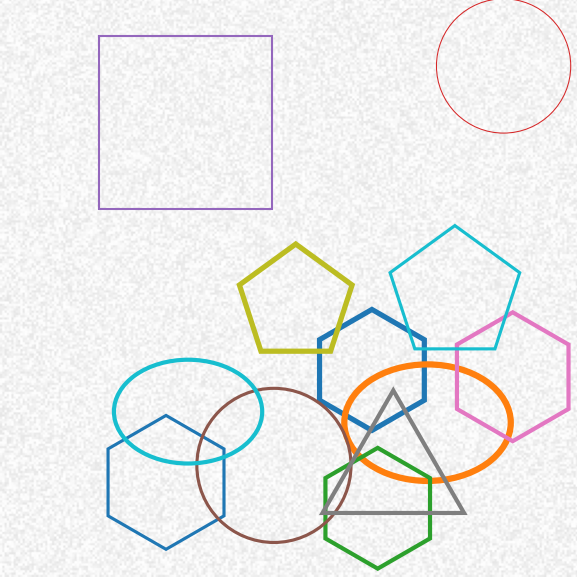[{"shape": "hexagon", "thickness": 1.5, "radius": 0.58, "center": [0.287, 0.164]}, {"shape": "hexagon", "thickness": 2.5, "radius": 0.52, "center": [0.644, 0.359]}, {"shape": "oval", "thickness": 3, "radius": 0.72, "center": [0.74, 0.267]}, {"shape": "hexagon", "thickness": 2, "radius": 0.52, "center": [0.654, 0.119]}, {"shape": "circle", "thickness": 0.5, "radius": 0.58, "center": [0.872, 0.885]}, {"shape": "square", "thickness": 1, "radius": 0.75, "center": [0.321, 0.787]}, {"shape": "circle", "thickness": 1.5, "radius": 0.67, "center": [0.474, 0.193]}, {"shape": "hexagon", "thickness": 2, "radius": 0.56, "center": [0.888, 0.347]}, {"shape": "triangle", "thickness": 2, "radius": 0.71, "center": [0.681, 0.182]}, {"shape": "pentagon", "thickness": 2.5, "radius": 0.51, "center": [0.512, 0.474]}, {"shape": "pentagon", "thickness": 1.5, "radius": 0.59, "center": [0.788, 0.491]}, {"shape": "oval", "thickness": 2, "radius": 0.64, "center": [0.326, 0.286]}]